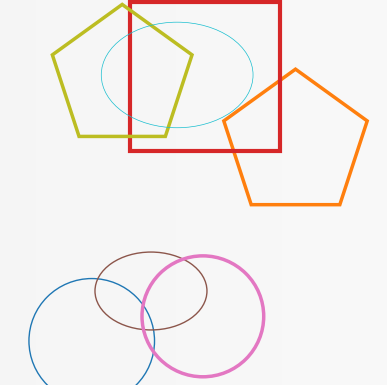[{"shape": "circle", "thickness": 1, "radius": 0.81, "center": [0.237, 0.114]}, {"shape": "pentagon", "thickness": 2.5, "radius": 0.97, "center": [0.763, 0.626]}, {"shape": "square", "thickness": 3, "radius": 0.97, "center": [0.528, 0.802]}, {"shape": "oval", "thickness": 1, "radius": 0.72, "center": [0.39, 0.244]}, {"shape": "circle", "thickness": 2.5, "radius": 0.79, "center": [0.524, 0.178]}, {"shape": "pentagon", "thickness": 2.5, "radius": 0.95, "center": [0.315, 0.799]}, {"shape": "oval", "thickness": 0.5, "radius": 0.98, "center": [0.457, 0.805]}]